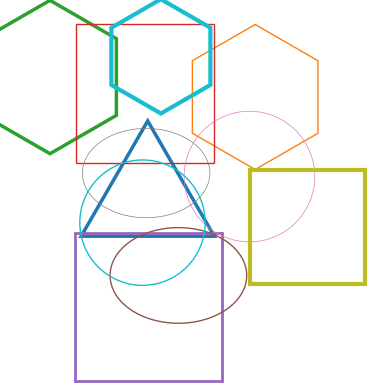[{"shape": "triangle", "thickness": 2.5, "radius": 1.0, "center": [0.384, 0.486]}, {"shape": "hexagon", "thickness": 1, "radius": 0.94, "center": [0.663, 0.748]}, {"shape": "hexagon", "thickness": 2.5, "radius": 1.0, "center": [0.13, 0.8]}, {"shape": "square", "thickness": 1, "radius": 0.9, "center": [0.376, 0.757]}, {"shape": "square", "thickness": 2, "radius": 0.95, "center": [0.384, 0.203]}, {"shape": "oval", "thickness": 1, "radius": 0.89, "center": [0.463, 0.285]}, {"shape": "circle", "thickness": 0.5, "radius": 0.85, "center": [0.648, 0.541]}, {"shape": "oval", "thickness": 0.5, "radius": 0.83, "center": [0.38, 0.55]}, {"shape": "square", "thickness": 3, "radius": 0.74, "center": [0.798, 0.41]}, {"shape": "circle", "thickness": 1, "radius": 0.81, "center": [0.37, 0.422]}, {"shape": "hexagon", "thickness": 3, "radius": 0.74, "center": [0.418, 0.854]}]